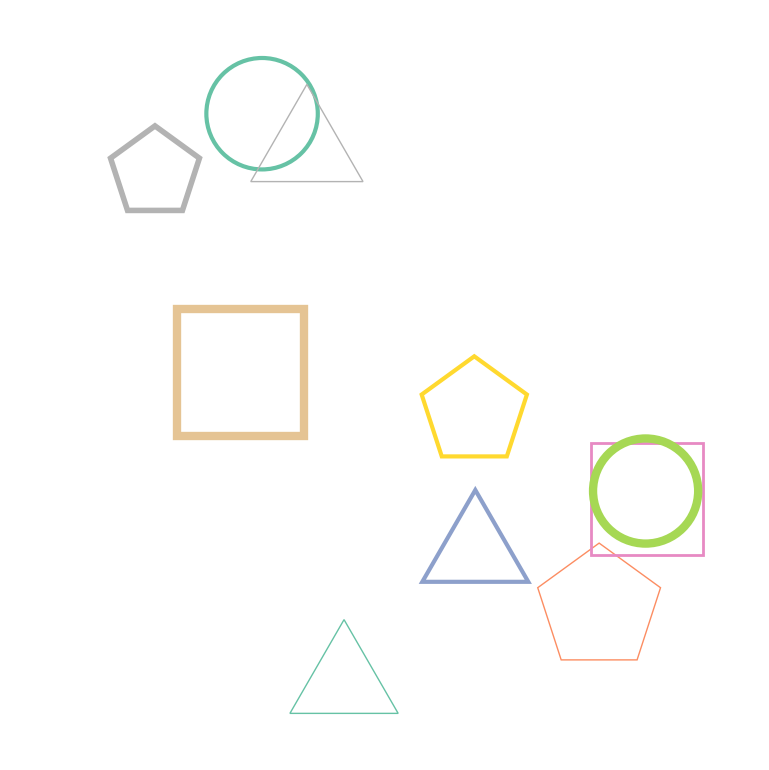[{"shape": "triangle", "thickness": 0.5, "radius": 0.41, "center": [0.447, 0.114]}, {"shape": "circle", "thickness": 1.5, "radius": 0.36, "center": [0.34, 0.852]}, {"shape": "pentagon", "thickness": 0.5, "radius": 0.42, "center": [0.778, 0.211]}, {"shape": "triangle", "thickness": 1.5, "radius": 0.4, "center": [0.617, 0.284]}, {"shape": "square", "thickness": 1, "radius": 0.36, "center": [0.84, 0.352]}, {"shape": "circle", "thickness": 3, "radius": 0.34, "center": [0.838, 0.362]}, {"shape": "pentagon", "thickness": 1.5, "radius": 0.36, "center": [0.616, 0.465]}, {"shape": "square", "thickness": 3, "radius": 0.41, "center": [0.313, 0.516]}, {"shape": "pentagon", "thickness": 2, "radius": 0.3, "center": [0.201, 0.776]}, {"shape": "triangle", "thickness": 0.5, "radius": 0.42, "center": [0.399, 0.806]}]